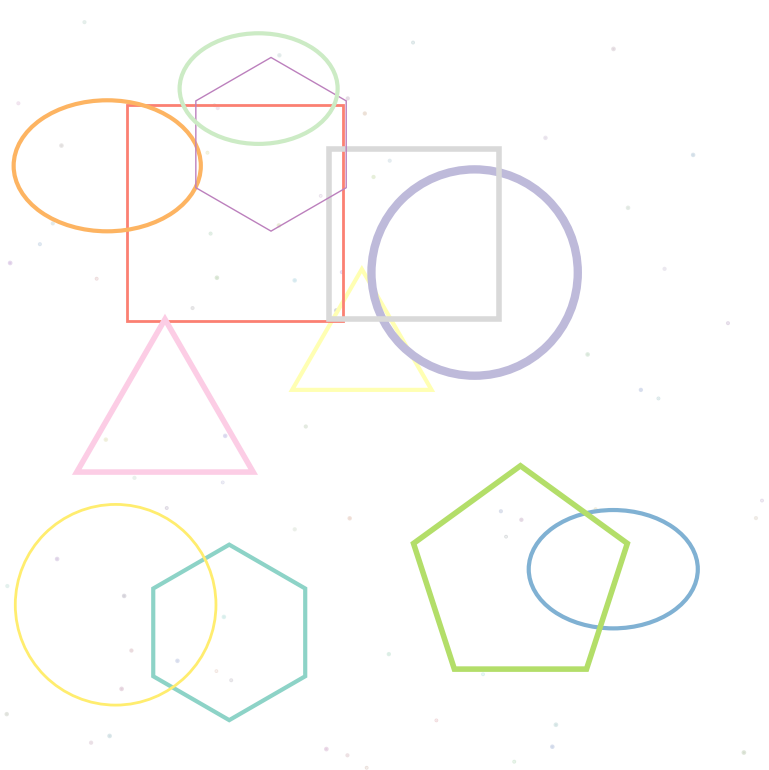[{"shape": "hexagon", "thickness": 1.5, "radius": 0.57, "center": [0.298, 0.179]}, {"shape": "triangle", "thickness": 1.5, "radius": 0.52, "center": [0.47, 0.546]}, {"shape": "circle", "thickness": 3, "radius": 0.67, "center": [0.616, 0.646]}, {"shape": "square", "thickness": 1, "radius": 0.7, "center": [0.305, 0.724]}, {"shape": "oval", "thickness": 1.5, "radius": 0.55, "center": [0.796, 0.261]}, {"shape": "oval", "thickness": 1.5, "radius": 0.61, "center": [0.139, 0.785]}, {"shape": "pentagon", "thickness": 2, "radius": 0.73, "center": [0.676, 0.249]}, {"shape": "triangle", "thickness": 2, "radius": 0.66, "center": [0.214, 0.453]}, {"shape": "square", "thickness": 2, "radius": 0.55, "center": [0.538, 0.696]}, {"shape": "hexagon", "thickness": 0.5, "radius": 0.56, "center": [0.352, 0.813]}, {"shape": "oval", "thickness": 1.5, "radius": 0.51, "center": [0.336, 0.885]}, {"shape": "circle", "thickness": 1, "radius": 0.65, "center": [0.15, 0.215]}]